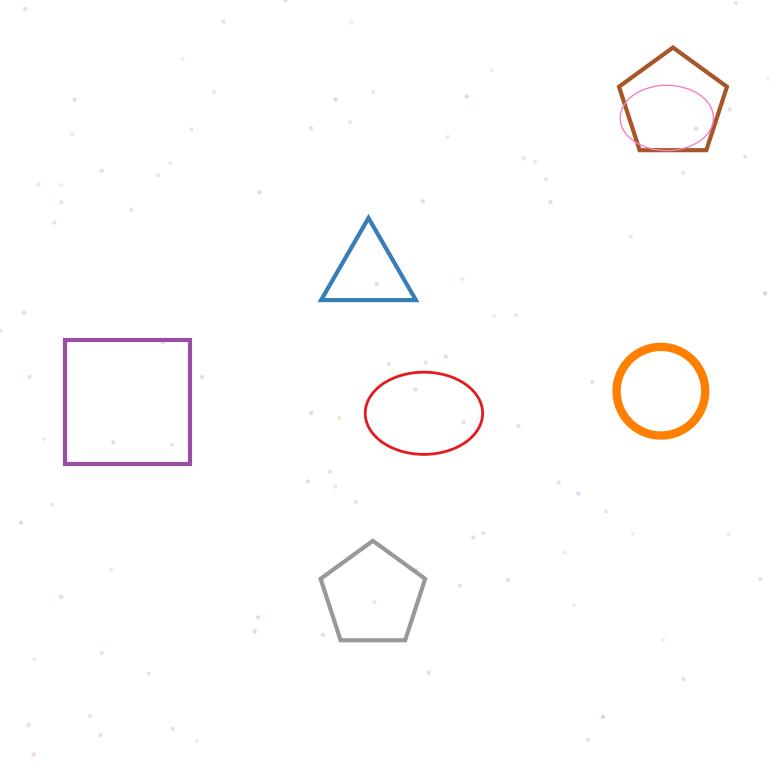[{"shape": "oval", "thickness": 1, "radius": 0.38, "center": [0.551, 0.463]}, {"shape": "triangle", "thickness": 1.5, "radius": 0.36, "center": [0.479, 0.646]}, {"shape": "square", "thickness": 1.5, "radius": 0.4, "center": [0.165, 0.478]}, {"shape": "circle", "thickness": 3, "radius": 0.29, "center": [0.858, 0.492]}, {"shape": "pentagon", "thickness": 1.5, "radius": 0.37, "center": [0.874, 0.865]}, {"shape": "oval", "thickness": 0.5, "radius": 0.3, "center": [0.866, 0.847]}, {"shape": "pentagon", "thickness": 1.5, "radius": 0.36, "center": [0.484, 0.226]}]